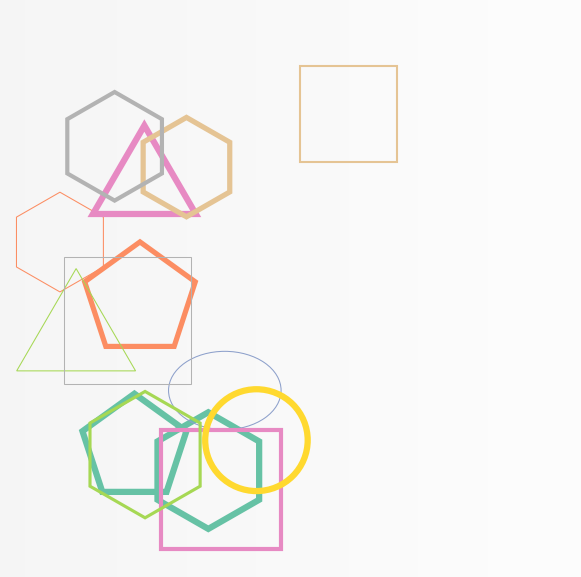[{"shape": "hexagon", "thickness": 3, "radius": 0.5, "center": [0.358, 0.184]}, {"shape": "pentagon", "thickness": 3, "radius": 0.47, "center": [0.231, 0.223]}, {"shape": "hexagon", "thickness": 0.5, "radius": 0.43, "center": [0.103, 0.58]}, {"shape": "pentagon", "thickness": 2.5, "radius": 0.5, "center": [0.241, 0.48]}, {"shape": "oval", "thickness": 0.5, "radius": 0.48, "center": [0.387, 0.323]}, {"shape": "square", "thickness": 2, "radius": 0.51, "center": [0.38, 0.151]}, {"shape": "triangle", "thickness": 3, "radius": 0.51, "center": [0.248, 0.68]}, {"shape": "triangle", "thickness": 0.5, "radius": 0.59, "center": [0.131, 0.416]}, {"shape": "hexagon", "thickness": 1.5, "radius": 0.55, "center": [0.25, 0.212]}, {"shape": "circle", "thickness": 3, "radius": 0.44, "center": [0.441, 0.237]}, {"shape": "square", "thickness": 1, "radius": 0.41, "center": [0.6, 0.802]}, {"shape": "hexagon", "thickness": 2.5, "radius": 0.43, "center": [0.321, 0.71]}, {"shape": "hexagon", "thickness": 2, "radius": 0.47, "center": [0.197, 0.746]}, {"shape": "square", "thickness": 0.5, "radius": 0.55, "center": [0.22, 0.444]}]